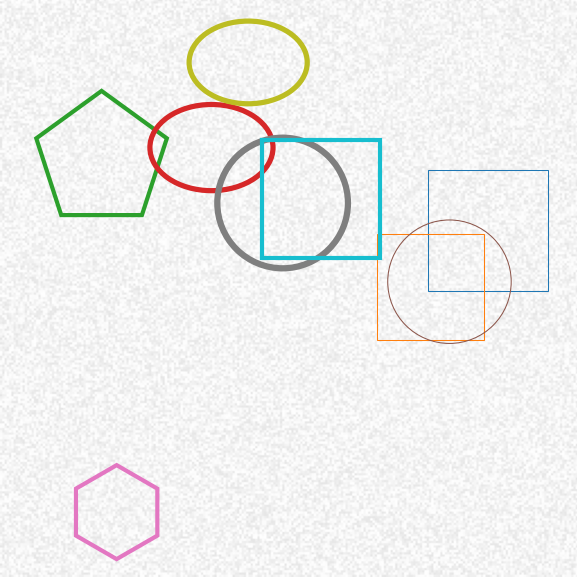[{"shape": "square", "thickness": 0.5, "radius": 0.52, "center": [0.845, 0.6]}, {"shape": "square", "thickness": 0.5, "radius": 0.46, "center": [0.745, 0.502]}, {"shape": "pentagon", "thickness": 2, "radius": 0.59, "center": [0.176, 0.723]}, {"shape": "oval", "thickness": 2.5, "radius": 0.53, "center": [0.366, 0.744]}, {"shape": "circle", "thickness": 0.5, "radius": 0.53, "center": [0.778, 0.511]}, {"shape": "hexagon", "thickness": 2, "radius": 0.41, "center": [0.202, 0.112]}, {"shape": "circle", "thickness": 3, "radius": 0.57, "center": [0.489, 0.648]}, {"shape": "oval", "thickness": 2.5, "radius": 0.51, "center": [0.43, 0.891]}, {"shape": "square", "thickness": 2, "radius": 0.51, "center": [0.556, 0.654]}]